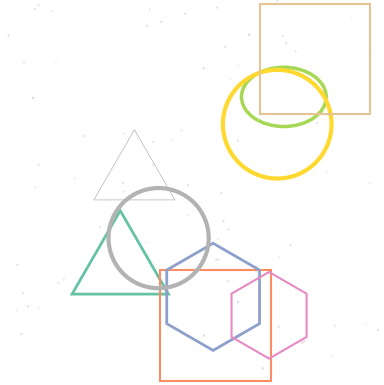[{"shape": "triangle", "thickness": 2, "radius": 0.72, "center": [0.312, 0.308]}, {"shape": "square", "thickness": 1.5, "radius": 0.72, "center": [0.56, 0.153]}, {"shape": "hexagon", "thickness": 2, "radius": 0.7, "center": [0.554, 0.229]}, {"shape": "hexagon", "thickness": 1.5, "radius": 0.56, "center": [0.699, 0.181]}, {"shape": "oval", "thickness": 2.5, "radius": 0.55, "center": [0.737, 0.748]}, {"shape": "circle", "thickness": 3, "radius": 0.71, "center": [0.72, 0.677]}, {"shape": "square", "thickness": 1.5, "radius": 0.71, "center": [0.818, 0.847]}, {"shape": "triangle", "thickness": 0.5, "radius": 0.61, "center": [0.349, 0.542]}, {"shape": "circle", "thickness": 3, "radius": 0.65, "center": [0.412, 0.381]}]